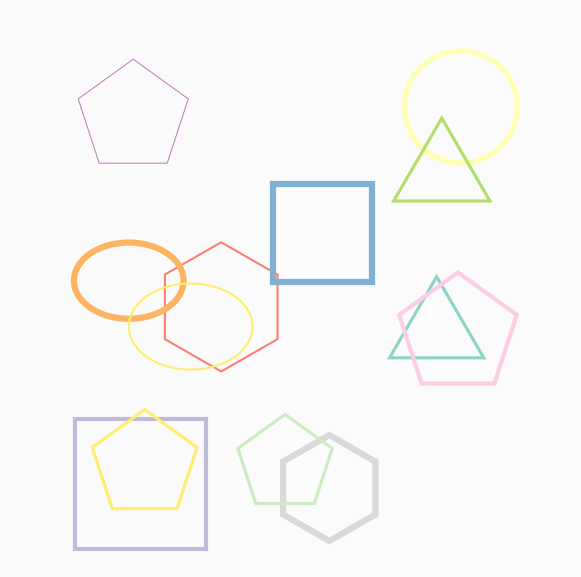[{"shape": "triangle", "thickness": 1.5, "radius": 0.47, "center": [0.751, 0.426]}, {"shape": "circle", "thickness": 2.5, "radius": 0.48, "center": [0.793, 0.814]}, {"shape": "square", "thickness": 2, "radius": 0.56, "center": [0.242, 0.16]}, {"shape": "hexagon", "thickness": 1, "radius": 0.56, "center": [0.381, 0.468]}, {"shape": "square", "thickness": 3, "radius": 0.42, "center": [0.555, 0.595]}, {"shape": "oval", "thickness": 3, "radius": 0.47, "center": [0.222, 0.513]}, {"shape": "triangle", "thickness": 1.5, "radius": 0.48, "center": [0.76, 0.699]}, {"shape": "pentagon", "thickness": 2, "radius": 0.53, "center": [0.788, 0.421]}, {"shape": "hexagon", "thickness": 3, "radius": 0.46, "center": [0.567, 0.154]}, {"shape": "pentagon", "thickness": 0.5, "radius": 0.5, "center": [0.229, 0.797]}, {"shape": "pentagon", "thickness": 1.5, "radius": 0.43, "center": [0.49, 0.196]}, {"shape": "oval", "thickness": 1, "radius": 0.53, "center": [0.328, 0.434]}, {"shape": "pentagon", "thickness": 1.5, "radius": 0.47, "center": [0.249, 0.195]}]